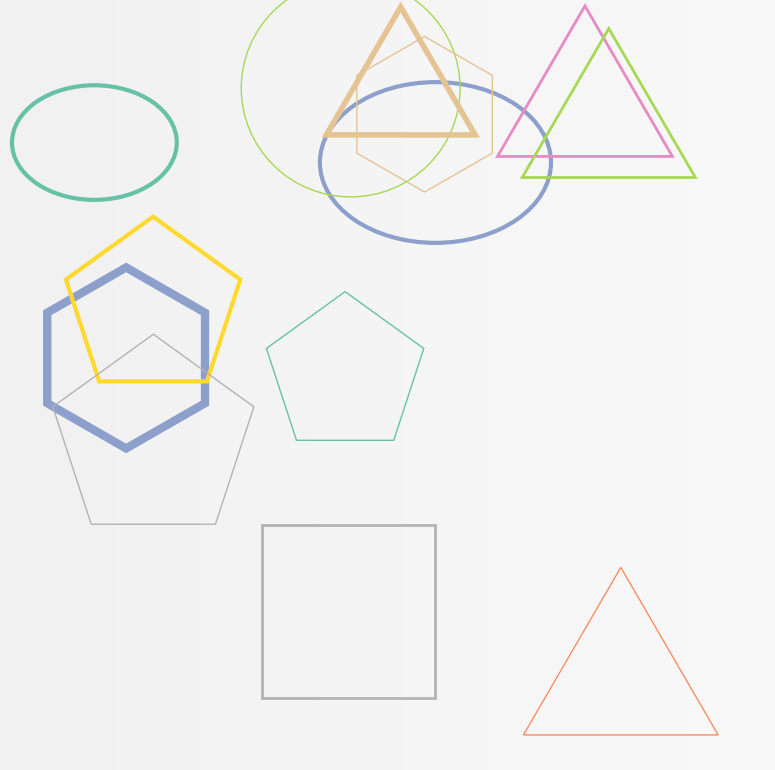[{"shape": "pentagon", "thickness": 0.5, "radius": 0.53, "center": [0.445, 0.515]}, {"shape": "oval", "thickness": 1.5, "radius": 0.53, "center": [0.122, 0.815]}, {"shape": "triangle", "thickness": 0.5, "radius": 0.73, "center": [0.801, 0.118]}, {"shape": "oval", "thickness": 1.5, "radius": 0.75, "center": [0.562, 0.789]}, {"shape": "hexagon", "thickness": 3, "radius": 0.59, "center": [0.163, 0.535]}, {"shape": "triangle", "thickness": 1, "radius": 0.65, "center": [0.755, 0.862]}, {"shape": "circle", "thickness": 0.5, "radius": 0.71, "center": [0.452, 0.886]}, {"shape": "triangle", "thickness": 1, "radius": 0.64, "center": [0.786, 0.834]}, {"shape": "pentagon", "thickness": 1.5, "radius": 0.59, "center": [0.198, 0.6]}, {"shape": "hexagon", "thickness": 0.5, "radius": 0.5, "center": [0.548, 0.852]}, {"shape": "triangle", "thickness": 2, "radius": 0.55, "center": [0.517, 0.88]}, {"shape": "pentagon", "thickness": 0.5, "radius": 0.68, "center": [0.198, 0.43]}, {"shape": "square", "thickness": 1, "radius": 0.56, "center": [0.45, 0.206]}]